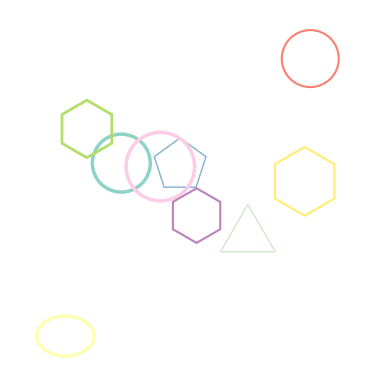[{"shape": "circle", "thickness": 2.5, "radius": 0.38, "center": [0.315, 0.576]}, {"shape": "oval", "thickness": 2.5, "radius": 0.37, "center": [0.17, 0.127]}, {"shape": "circle", "thickness": 1.5, "radius": 0.37, "center": [0.806, 0.848]}, {"shape": "pentagon", "thickness": 1, "radius": 0.35, "center": [0.468, 0.571]}, {"shape": "hexagon", "thickness": 2, "radius": 0.37, "center": [0.226, 0.665]}, {"shape": "circle", "thickness": 2.5, "radius": 0.45, "center": [0.416, 0.567]}, {"shape": "hexagon", "thickness": 1.5, "radius": 0.35, "center": [0.511, 0.44]}, {"shape": "triangle", "thickness": 1, "radius": 0.41, "center": [0.644, 0.387]}, {"shape": "hexagon", "thickness": 1.5, "radius": 0.45, "center": [0.791, 0.529]}]